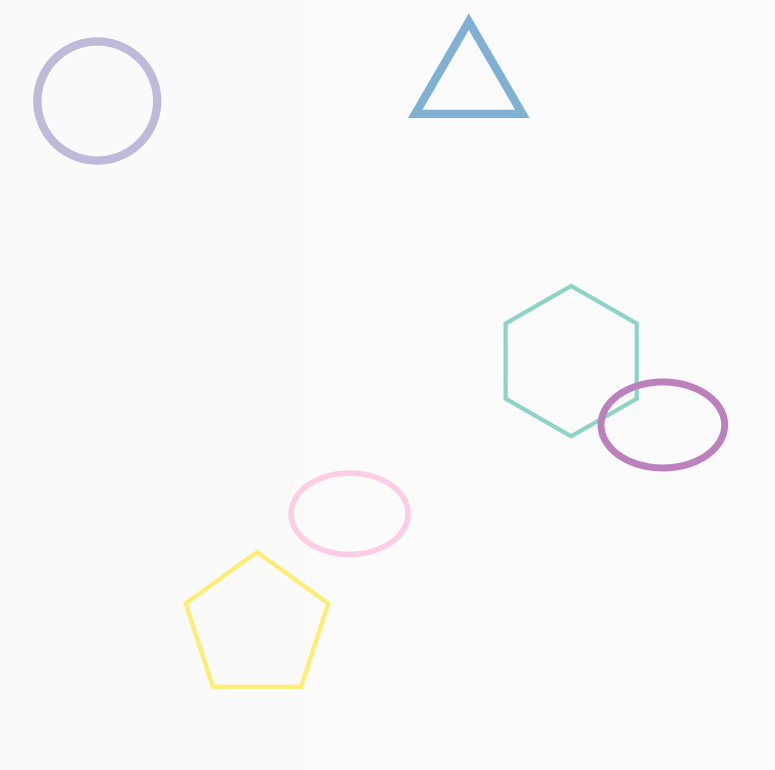[{"shape": "hexagon", "thickness": 1.5, "radius": 0.49, "center": [0.737, 0.531]}, {"shape": "circle", "thickness": 3, "radius": 0.39, "center": [0.126, 0.869]}, {"shape": "triangle", "thickness": 3, "radius": 0.4, "center": [0.605, 0.892]}, {"shape": "oval", "thickness": 2, "radius": 0.38, "center": [0.451, 0.333]}, {"shape": "oval", "thickness": 2.5, "radius": 0.4, "center": [0.855, 0.448]}, {"shape": "pentagon", "thickness": 1.5, "radius": 0.48, "center": [0.332, 0.186]}]